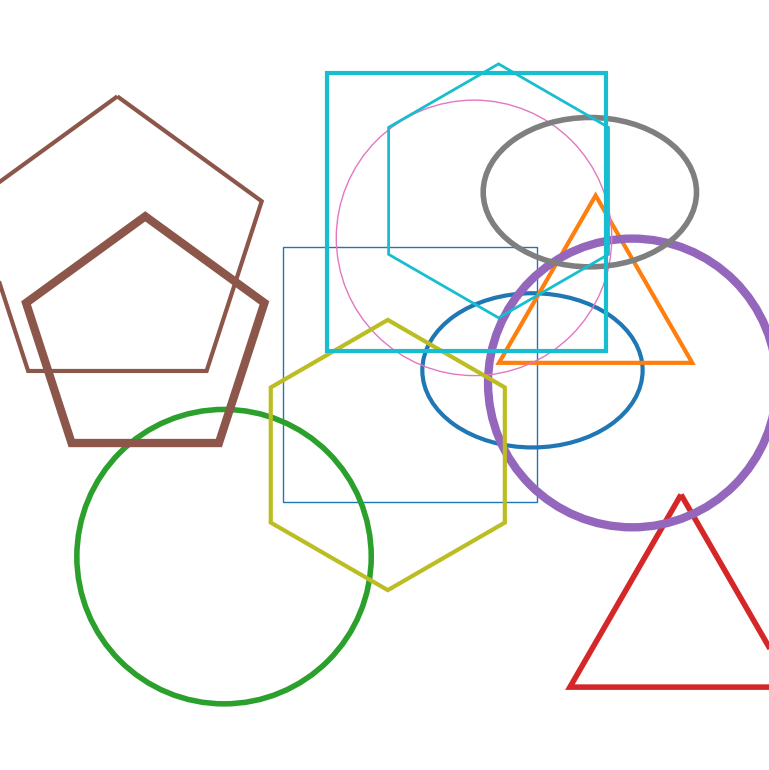[{"shape": "oval", "thickness": 1.5, "radius": 0.72, "center": [0.692, 0.519]}, {"shape": "square", "thickness": 0.5, "radius": 0.83, "center": [0.532, 0.514]}, {"shape": "triangle", "thickness": 1.5, "radius": 0.72, "center": [0.774, 0.601]}, {"shape": "circle", "thickness": 2, "radius": 0.96, "center": [0.291, 0.277]}, {"shape": "triangle", "thickness": 2, "radius": 0.83, "center": [0.884, 0.191]}, {"shape": "circle", "thickness": 3, "radius": 0.94, "center": [0.821, 0.503]}, {"shape": "pentagon", "thickness": 1.5, "radius": 0.99, "center": [0.152, 0.678]}, {"shape": "pentagon", "thickness": 3, "radius": 0.81, "center": [0.189, 0.556]}, {"shape": "circle", "thickness": 0.5, "radius": 0.89, "center": [0.616, 0.691]}, {"shape": "oval", "thickness": 2, "radius": 0.69, "center": [0.766, 0.75]}, {"shape": "hexagon", "thickness": 1.5, "radius": 0.88, "center": [0.504, 0.409]}, {"shape": "square", "thickness": 1.5, "radius": 0.9, "center": [0.606, 0.725]}, {"shape": "hexagon", "thickness": 1, "radius": 0.82, "center": [0.647, 0.752]}]